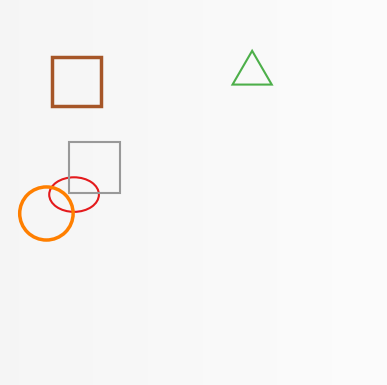[{"shape": "oval", "thickness": 1.5, "radius": 0.32, "center": [0.191, 0.495]}, {"shape": "triangle", "thickness": 1.5, "radius": 0.29, "center": [0.651, 0.81]}, {"shape": "circle", "thickness": 2.5, "radius": 0.34, "center": [0.12, 0.445]}, {"shape": "square", "thickness": 2.5, "radius": 0.32, "center": [0.197, 0.788]}, {"shape": "square", "thickness": 1.5, "radius": 0.33, "center": [0.244, 0.566]}]